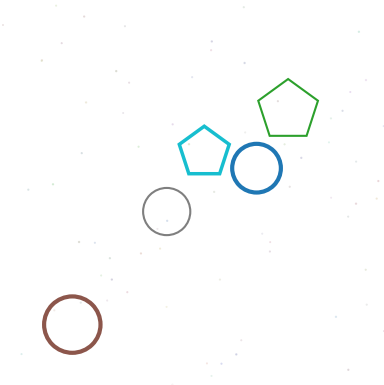[{"shape": "circle", "thickness": 3, "radius": 0.32, "center": [0.666, 0.563]}, {"shape": "pentagon", "thickness": 1.5, "radius": 0.41, "center": [0.748, 0.713]}, {"shape": "circle", "thickness": 3, "radius": 0.37, "center": [0.188, 0.157]}, {"shape": "circle", "thickness": 1.5, "radius": 0.31, "center": [0.433, 0.451]}, {"shape": "pentagon", "thickness": 2.5, "radius": 0.34, "center": [0.531, 0.604]}]